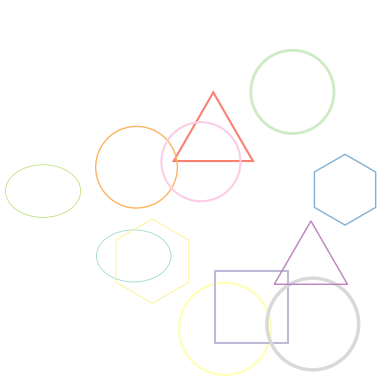[{"shape": "oval", "thickness": 0.5, "radius": 0.48, "center": [0.347, 0.335]}, {"shape": "circle", "thickness": 1.5, "radius": 0.6, "center": [0.584, 0.146]}, {"shape": "square", "thickness": 1.5, "radius": 0.47, "center": [0.653, 0.203]}, {"shape": "triangle", "thickness": 1.5, "radius": 0.59, "center": [0.554, 0.641]}, {"shape": "hexagon", "thickness": 1, "radius": 0.46, "center": [0.896, 0.507]}, {"shape": "circle", "thickness": 1, "radius": 0.53, "center": [0.355, 0.566]}, {"shape": "oval", "thickness": 0.5, "radius": 0.49, "center": [0.112, 0.504]}, {"shape": "circle", "thickness": 1.5, "radius": 0.51, "center": [0.522, 0.58]}, {"shape": "circle", "thickness": 2.5, "radius": 0.6, "center": [0.812, 0.158]}, {"shape": "triangle", "thickness": 1, "radius": 0.55, "center": [0.808, 0.316]}, {"shape": "circle", "thickness": 2, "radius": 0.54, "center": [0.76, 0.761]}, {"shape": "hexagon", "thickness": 0.5, "radius": 0.55, "center": [0.396, 0.322]}]